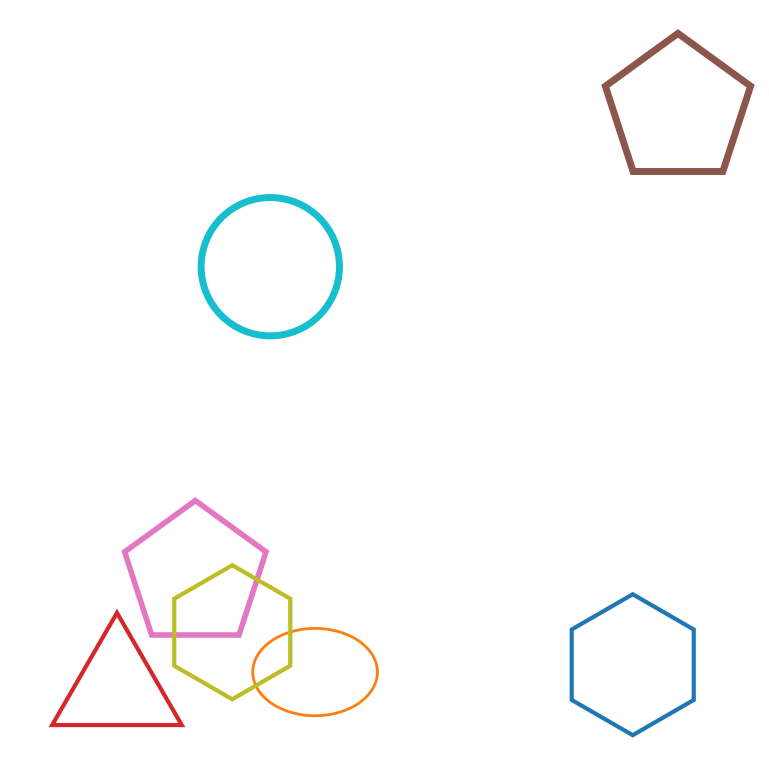[{"shape": "hexagon", "thickness": 1.5, "radius": 0.46, "center": [0.822, 0.137]}, {"shape": "oval", "thickness": 1, "radius": 0.4, "center": [0.409, 0.127]}, {"shape": "triangle", "thickness": 1.5, "radius": 0.49, "center": [0.152, 0.107]}, {"shape": "pentagon", "thickness": 2.5, "radius": 0.5, "center": [0.88, 0.857]}, {"shape": "pentagon", "thickness": 2, "radius": 0.48, "center": [0.254, 0.253]}, {"shape": "hexagon", "thickness": 1.5, "radius": 0.44, "center": [0.302, 0.179]}, {"shape": "circle", "thickness": 2.5, "radius": 0.45, "center": [0.351, 0.654]}]